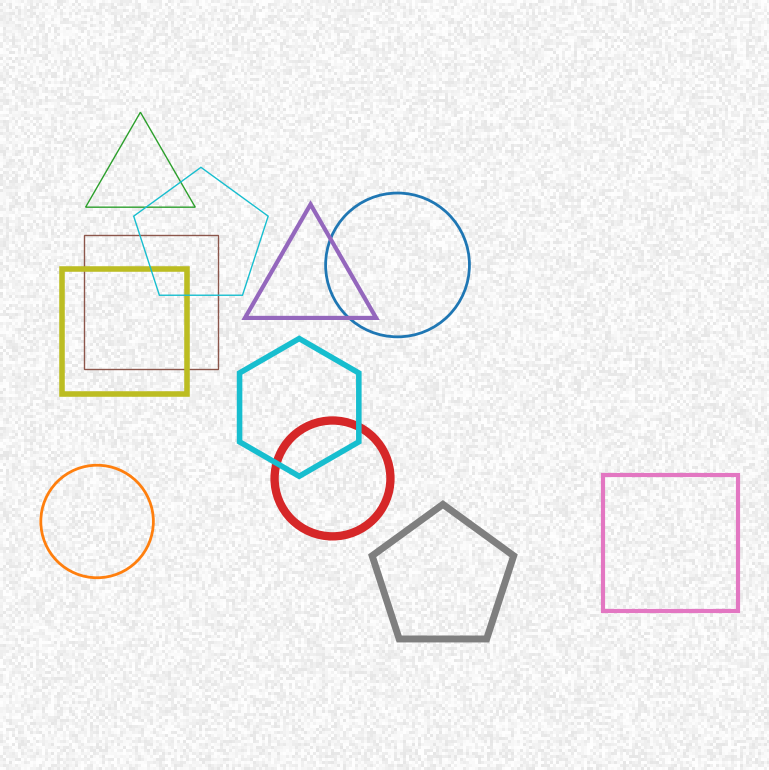[{"shape": "circle", "thickness": 1, "radius": 0.47, "center": [0.516, 0.656]}, {"shape": "circle", "thickness": 1, "radius": 0.37, "center": [0.126, 0.323]}, {"shape": "triangle", "thickness": 0.5, "radius": 0.41, "center": [0.182, 0.772]}, {"shape": "circle", "thickness": 3, "radius": 0.38, "center": [0.432, 0.379]}, {"shape": "triangle", "thickness": 1.5, "radius": 0.49, "center": [0.403, 0.636]}, {"shape": "square", "thickness": 0.5, "radius": 0.44, "center": [0.196, 0.608]}, {"shape": "square", "thickness": 1.5, "radius": 0.44, "center": [0.871, 0.295]}, {"shape": "pentagon", "thickness": 2.5, "radius": 0.48, "center": [0.575, 0.248]}, {"shape": "square", "thickness": 2, "radius": 0.4, "center": [0.162, 0.569]}, {"shape": "pentagon", "thickness": 0.5, "radius": 0.46, "center": [0.261, 0.691]}, {"shape": "hexagon", "thickness": 2, "radius": 0.45, "center": [0.389, 0.471]}]